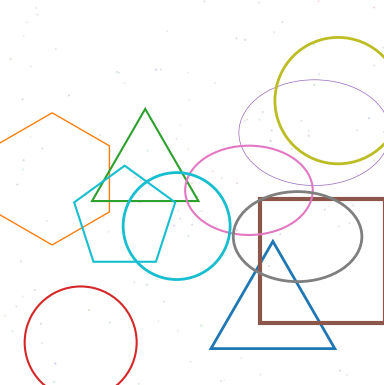[{"shape": "triangle", "thickness": 2, "radius": 0.93, "center": [0.709, 0.187]}, {"shape": "hexagon", "thickness": 1, "radius": 0.86, "center": [0.136, 0.535]}, {"shape": "triangle", "thickness": 1.5, "radius": 0.8, "center": [0.377, 0.558]}, {"shape": "circle", "thickness": 1.5, "radius": 0.73, "center": [0.21, 0.111]}, {"shape": "oval", "thickness": 0.5, "radius": 0.98, "center": [0.817, 0.655]}, {"shape": "square", "thickness": 3, "radius": 0.81, "center": [0.838, 0.322]}, {"shape": "oval", "thickness": 1.5, "radius": 0.83, "center": [0.647, 0.506]}, {"shape": "oval", "thickness": 2, "radius": 0.84, "center": [0.773, 0.385]}, {"shape": "circle", "thickness": 2, "radius": 0.82, "center": [0.878, 0.739]}, {"shape": "pentagon", "thickness": 1.5, "radius": 0.69, "center": [0.324, 0.432]}, {"shape": "circle", "thickness": 2, "radius": 0.69, "center": [0.459, 0.413]}]